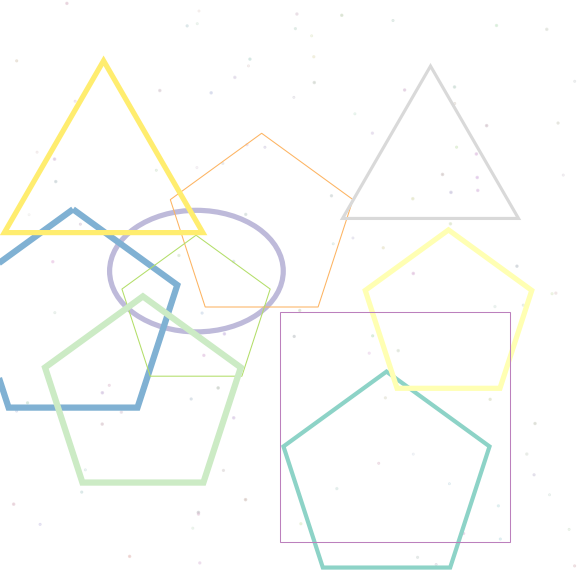[{"shape": "pentagon", "thickness": 2, "radius": 0.94, "center": [0.669, 0.168]}, {"shape": "pentagon", "thickness": 2.5, "radius": 0.76, "center": [0.777, 0.449]}, {"shape": "oval", "thickness": 2.5, "radius": 0.75, "center": [0.34, 0.53]}, {"shape": "pentagon", "thickness": 3, "radius": 0.95, "center": [0.126, 0.447]}, {"shape": "pentagon", "thickness": 0.5, "radius": 0.83, "center": [0.453, 0.602]}, {"shape": "pentagon", "thickness": 0.5, "radius": 0.67, "center": [0.339, 0.457]}, {"shape": "triangle", "thickness": 1.5, "radius": 0.88, "center": [0.745, 0.709]}, {"shape": "square", "thickness": 0.5, "radius": 0.99, "center": [0.684, 0.26]}, {"shape": "pentagon", "thickness": 3, "radius": 0.89, "center": [0.247, 0.308]}, {"shape": "triangle", "thickness": 2.5, "radius": 0.99, "center": [0.179, 0.696]}]